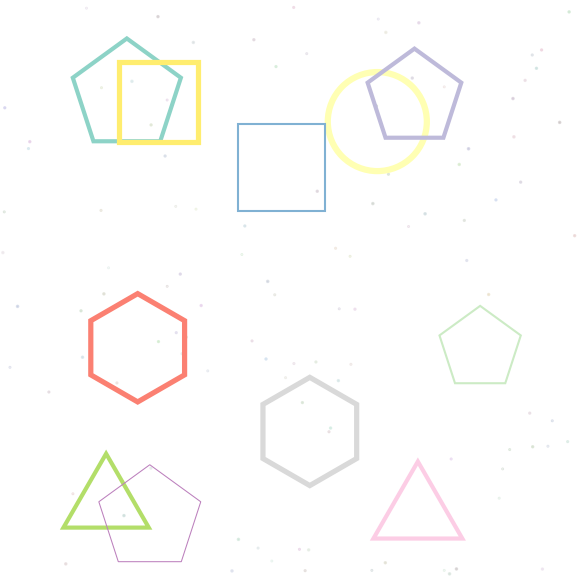[{"shape": "pentagon", "thickness": 2, "radius": 0.49, "center": [0.22, 0.834]}, {"shape": "circle", "thickness": 3, "radius": 0.43, "center": [0.653, 0.789]}, {"shape": "pentagon", "thickness": 2, "radius": 0.43, "center": [0.718, 0.83]}, {"shape": "hexagon", "thickness": 2.5, "radius": 0.47, "center": [0.238, 0.397]}, {"shape": "square", "thickness": 1, "radius": 0.37, "center": [0.488, 0.709]}, {"shape": "triangle", "thickness": 2, "radius": 0.43, "center": [0.184, 0.128]}, {"shape": "triangle", "thickness": 2, "radius": 0.44, "center": [0.724, 0.111]}, {"shape": "hexagon", "thickness": 2.5, "radius": 0.47, "center": [0.536, 0.252]}, {"shape": "pentagon", "thickness": 0.5, "radius": 0.46, "center": [0.259, 0.102]}, {"shape": "pentagon", "thickness": 1, "radius": 0.37, "center": [0.831, 0.395]}, {"shape": "square", "thickness": 2.5, "radius": 0.34, "center": [0.274, 0.822]}]